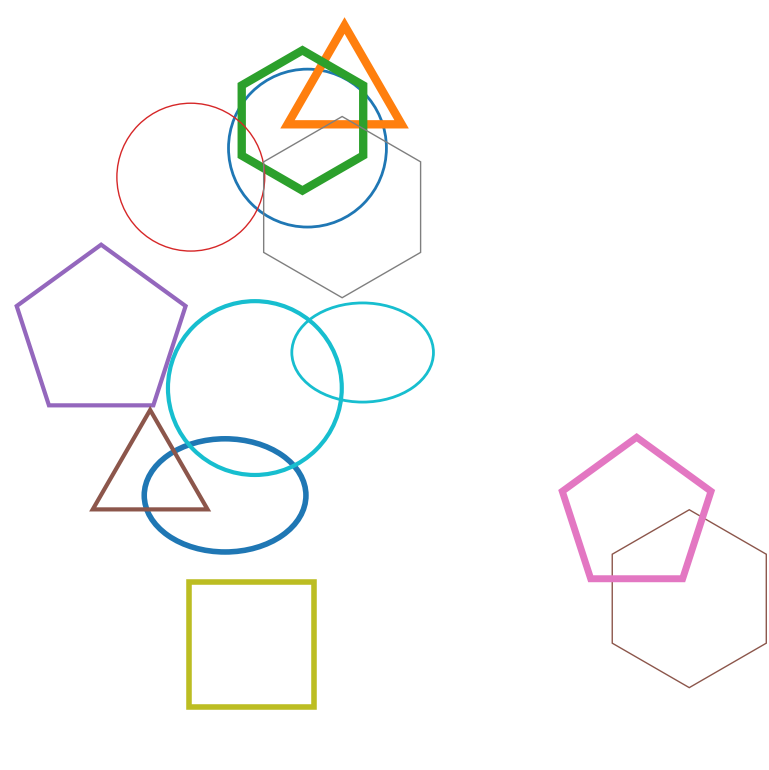[{"shape": "oval", "thickness": 2, "radius": 0.52, "center": [0.292, 0.357]}, {"shape": "circle", "thickness": 1, "radius": 0.51, "center": [0.399, 0.808]}, {"shape": "triangle", "thickness": 3, "radius": 0.43, "center": [0.447, 0.881]}, {"shape": "hexagon", "thickness": 3, "radius": 0.46, "center": [0.393, 0.844]}, {"shape": "circle", "thickness": 0.5, "radius": 0.48, "center": [0.248, 0.77]}, {"shape": "pentagon", "thickness": 1.5, "radius": 0.58, "center": [0.131, 0.567]}, {"shape": "triangle", "thickness": 1.5, "radius": 0.43, "center": [0.195, 0.381]}, {"shape": "hexagon", "thickness": 0.5, "radius": 0.58, "center": [0.895, 0.222]}, {"shape": "pentagon", "thickness": 2.5, "radius": 0.51, "center": [0.827, 0.331]}, {"shape": "hexagon", "thickness": 0.5, "radius": 0.59, "center": [0.444, 0.731]}, {"shape": "square", "thickness": 2, "radius": 0.41, "center": [0.327, 0.162]}, {"shape": "circle", "thickness": 1.5, "radius": 0.56, "center": [0.331, 0.496]}, {"shape": "oval", "thickness": 1, "radius": 0.46, "center": [0.471, 0.542]}]